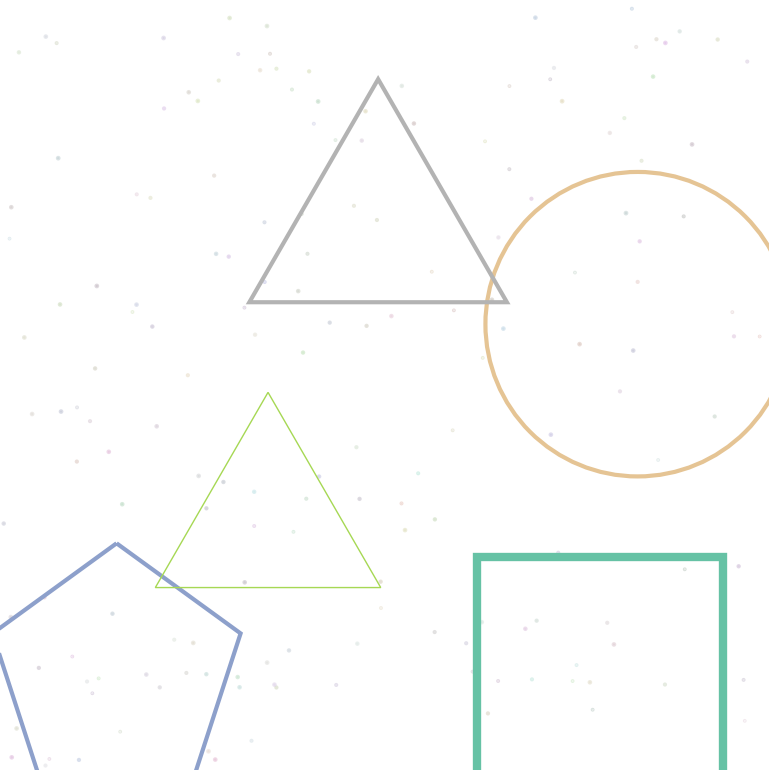[{"shape": "square", "thickness": 3, "radius": 0.8, "center": [0.78, 0.117]}, {"shape": "pentagon", "thickness": 1.5, "radius": 0.85, "center": [0.151, 0.125]}, {"shape": "triangle", "thickness": 0.5, "radius": 0.85, "center": [0.348, 0.321]}, {"shape": "circle", "thickness": 1.5, "radius": 0.99, "center": [0.828, 0.579]}, {"shape": "triangle", "thickness": 1.5, "radius": 0.97, "center": [0.491, 0.704]}]